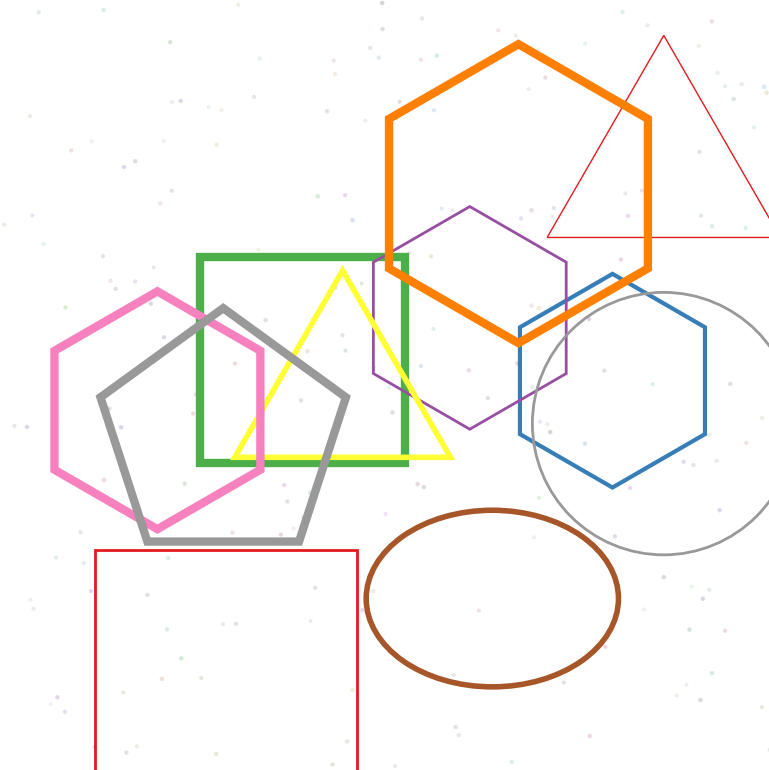[{"shape": "square", "thickness": 1, "radius": 0.85, "center": [0.293, 0.115]}, {"shape": "triangle", "thickness": 0.5, "radius": 0.87, "center": [0.862, 0.779]}, {"shape": "hexagon", "thickness": 1.5, "radius": 0.69, "center": [0.795, 0.506]}, {"shape": "square", "thickness": 3, "radius": 0.67, "center": [0.393, 0.533]}, {"shape": "hexagon", "thickness": 1, "radius": 0.72, "center": [0.61, 0.587]}, {"shape": "hexagon", "thickness": 3, "radius": 0.97, "center": [0.673, 0.749]}, {"shape": "triangle", "thickness": 2, "radius": 0.81, "center": [0.445, 0.487]}, {"shape": "oval", "thickness": 2, "radius": 0.82, "center": [0.639, 0.223]}, {"shape": "hexagon", "thickness": 3, "radius": 0.77, "center": [0.204, 0.467]}, {"shape": "pentagon", "thickness": 3, "radius": 0.84, "center": [0.29, 0.432]}, {"shape": "circle", "thickness": 1, "radius": 0.85, "center": [0.862, 0.45]}]